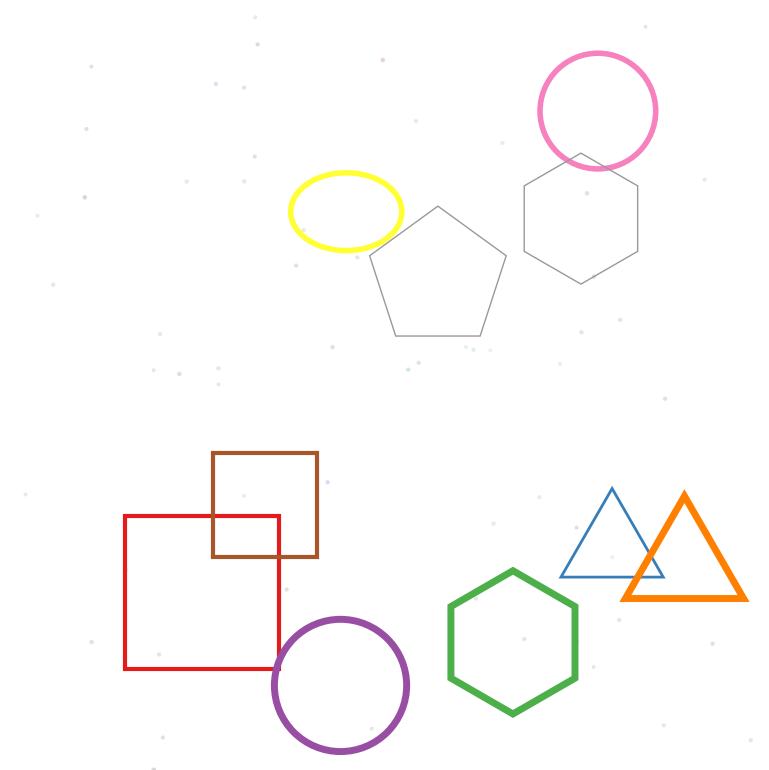[{"shape": "square", "thickness": 1.5, "radius": 0.5, "center": [0.262, 0.23]}, {"shape": "triangle", "thickness": 1, "radius": 0.38, "center": [0.795, 0.289]}, {"shape": "hexagon", "thickness": 2.5, "radius": 0.47, "center": [0.666, 0.166]}, {"shape": "circle", "thickness": 2.5, "radius": 0.43, "center": [0.442, 0.11]}, {"shape": "triangle", "thickness": 2.5, "radius": 0.44, "center": [0.889, 0.267]}, {"shape": "oval", "thickness": 2, "radius": 0.36, "center": [0.45, 0.725]}, {"shape": "square", "thickness": 1.5, "radius": 0.34, "center": [0.344, 0.344]}, {"shape": "circle", "thickness": 2, "radius": 0.38, "center": [0.776, 0.856]}, {"shape": "hexagon", "thickness": 0.5, "radius": 0.43, "center": [0.754, 0.716]}, {"shape": "pentagon", "thickness": 0.5, "radius": 0.47, "center": [0.569, 0.639]}]